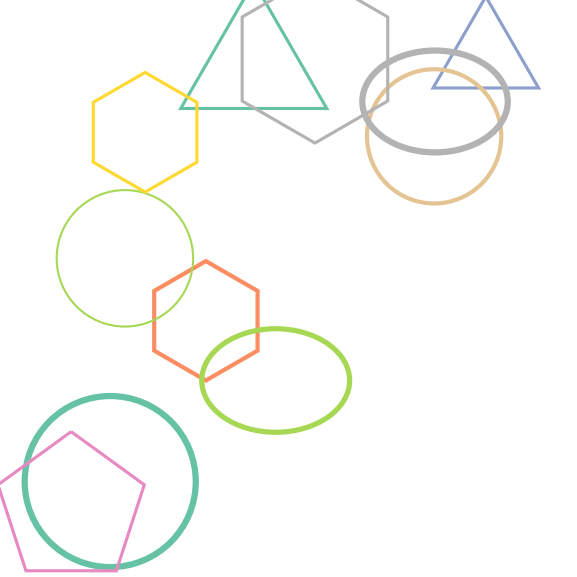[{"shape": "circle", "thickness": 3, "radius": 0.74, "center": [0.191, 0.165]}, {"shape": "triangle", "thickness": 1.5, "radius": 0.73, "center": [0.439, 0.884]}, {"shape": "hexagon", "thickness": 2, "radius": 0.52, "center": [0.357, 0.444]}, {"shape": "triangle", "thickness": 1.5, "radius": 0.53, "center": [0.841, 0.9]}, {"shape": "pentagon", "thickness": 1.5, "radius": 0.67, "center": [0.123, 0.119]}, {"shape": "oval", "thickness": 2.5, "radius": 0.64, "center": [0.477, 0.34]}, {"shape": "circle", "thickness": 1, "radius": 0.59, "center": [0.216, 0.552]}, {"shape": "hexagon", "thickness": 1.5, "radius": 0.52, "center": [0.251, 0.77]}, {"shape": "circle", "thickness": 2, "radius": 0.58, "center": [0.752, 0.763]}, {"shape": "hexagon", "thickness": 1.5, "radius": 0.73, "center": [0.545, 0.897]}, {"shape": "oval", "thickness": 3, "radius": 0.63, "center": [0.753, 0.823]}]